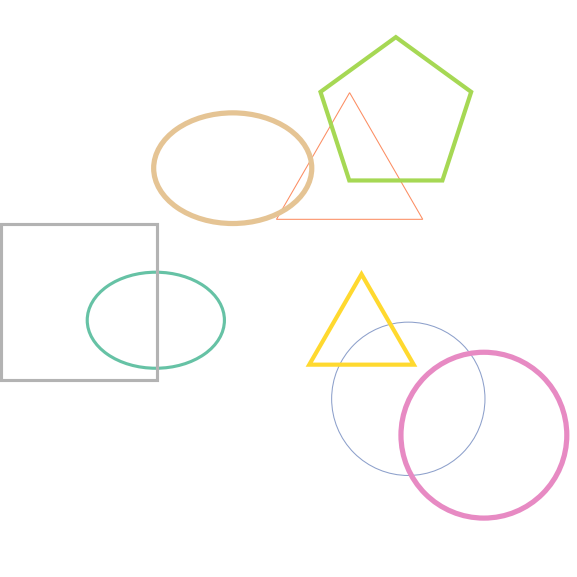[{"shape": "oval", "thickness": 1.5, "radius": 0.59, "center": [0.27, 0.445]}, {"shape": "triangle", "thickness": 0.5, "radius": 0.73, "center": [0.605, 0.692]}, {"shape": "circle", "thickness": 0.5, "radius": 0.66, "center": [0.707, 0.309]}, {"shape": "circle", "thickness": 2.5, "radius": 0.72, "center": [0.838, 0.246]}, {"shape": "pentagon", "thickness": 2, "radius": 0.69, "center": [0.685, 0.798]}, {"shape": "triangle", "thickness": 2, "radius": 0.52, "center": [0.626, 0.42]}, {"shape": "oval", "thickness": 2.5, "radius": 0.68, "center": [0.403, 0.708]}, {"shape": "square", "thickness": 1.5, "radius": 0.68, "center": [0.137, 0.476]}]